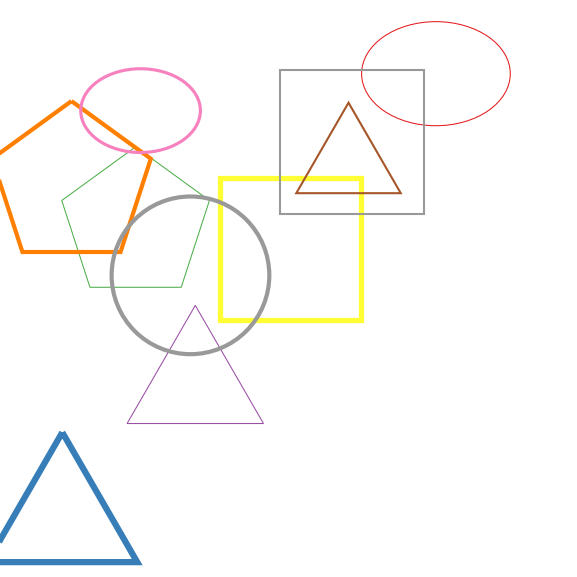[{"shape": "oval", "thickness": 0.5, "radius": 0.64, "center": [0.755, 0.872]}, {"shape": "triangle", "thickness": 3, "radius": 0.75, "center": [0.108, 0.101]}, {"shape": "pentagon", "thickness": 0.5, "radius": 0.67, "center": [0.235, 0.61]}, {"shape": "triangle", "thickness": 0.5, "radius": 0.68, "center": [0.338, 0.334]}, {"shape": "pentagon", "thickness": 2, "radius": 0.72, "center": [0.124, 0.68]}, {"shape": "square", "thickness": 2.5, "radius": 0.61, "center": [0.503, 0.568]}, {"shape": "triangle", "thickness": 1, "radius": 0.52, "center": [0.604, 0.717]}, {"shape": "oval", "thickness": 1.5, "radius": 0.52, "center": [0.243, 0.808]}, {"shape": "circle", "thickness": 2, "radius": 0.68, "center": [0.33, 0.522]}, {"shape": "square", "thickness": 1, "radius": 0.62, "center": [0.61, 0.754]}]